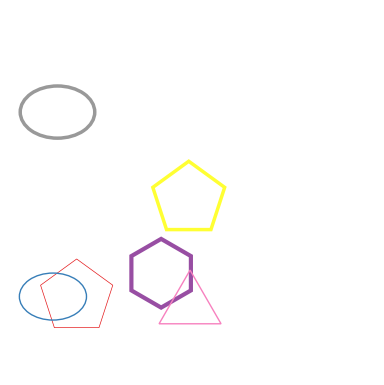[{"shape": "pentagon", "thickness": 0.5, "radius": 0.49, "center": [0.199, 0.229]}, {"shape": "oval", "thickness": 1, "radius": 0.44, "center": [0.137, 0.23]}, {"shape": "hexagon", "thickness": 3, "radius": 0.45, "center": [0.419, 0.29]}, {"shape": "pentagon", "thickness": 2.5, "radius": 0.49, "center": [0.49, 0.483]}, {"shape": "triangle", "thickness": 1, "radius": 0.46, "center": [0.494, 0.205]}, {"shape": "oval", "thickness": 2.5, "radius": 0.48, "center": [0.149, 0.709]}]